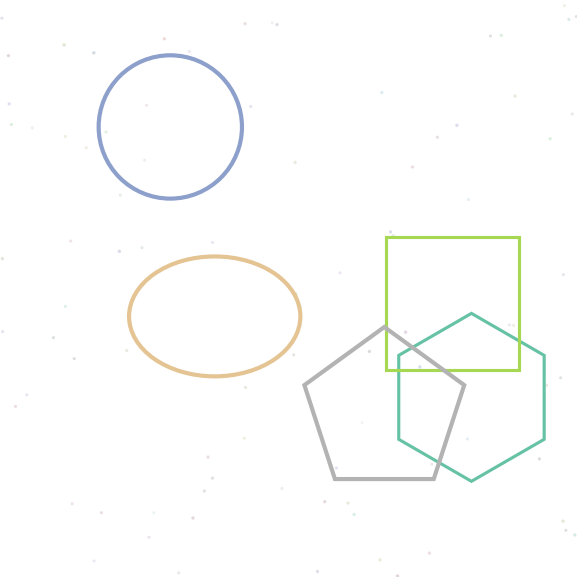[{"shape": "hexagon", "thickness": 1.5, "radius": 0.73, "center": [0.816, 0.311]}, {"shape": "circle", "thickness": 2, "radius": 0.62, "center": [0.295, 0.779]}, {"shape": "square", "thickness": 1.5, "radius": 0.58, "center": [0.784, 0.474]}, {"shape": "oval", "thickness": 2, "radius": 0.74, "center": [0.372, 0.451]}, {"shape": "pentagon", "thickness": 2, "radius": 0.73, "center": [0.666, 0.287]}]